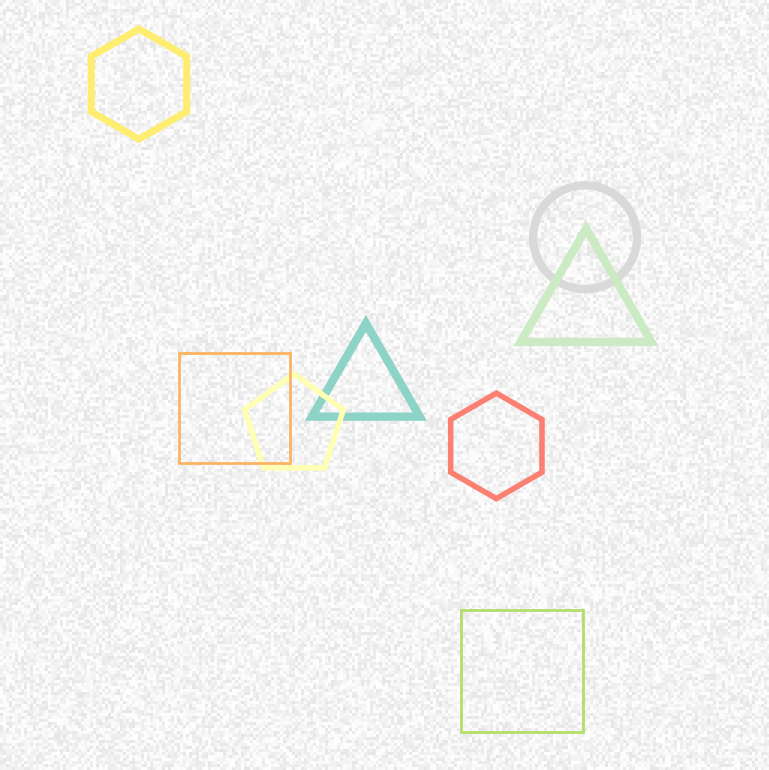[{"shape": "triangle", "thickness": 3, "radius": 0.4, "center": [0.475, 0.499]}, {"shape": "pentagon", "thickness": 2, "radius": 0.34, "center": [0.382, 0.447]}, {"shape": "hexagon", "thickness": 2, "radius": 0.34, "center": [0.645, 0.421]}, {"shape": "square", "thickness": 1, "radius": 0.36, "center": [0.304, 0.47]}, {"shape": "square", "thickness": 1, "radius": 0.4, "center": [0.678, 0.128]}, {"shape": "circle", "thickness": 3, "radius": 0.34, "center": [0.76, 0.692]}, {"shape": "triangle", "thickness": 3, "radius": 0.49, "center": [0.761, 0.605]}, {"shape": "hexagon", "thickness": 2.5, "radius": 0.36, "center": [0.18, 0.891]}]